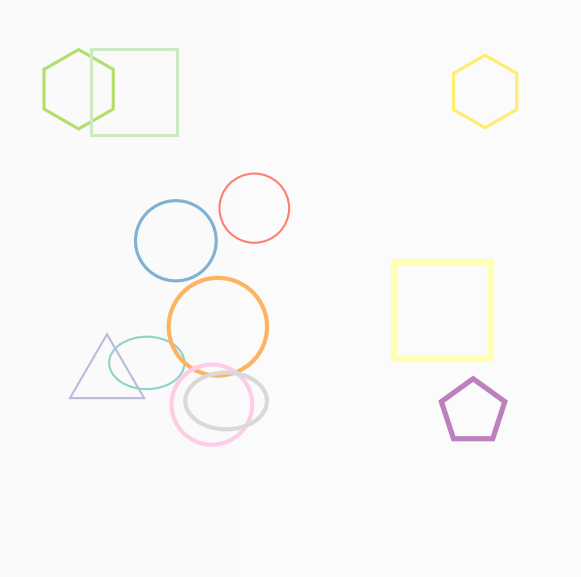[{"shape": "oval", "thickness": 1, "radius": 0.32, "center": [0.253, 0.371]}, {"shape": "square", "thickness": 3, "radius": 0.42, "center": [0.762, 0.461]}, {"shape": "triangle", "thickness": 1, "radius": 0.37, "center": [0.184, 0.347]}, {"shape": "circle", "thickness": 1, "radius": 0.3, "center": [0.437, 0.639]}, {"shape": "circle", "thickness": 1.5, "radius": 0.35, "center": [0.303, 0.582]}, {"shape": "circle", "thickness": 2, "radius": 0.42, "center": [0.375, 0.433]}, {"shape": "hexagon", "thickness": 1.5, "radius": 0.34, "center": [0.135, 0.845]}, {"shape": "circle", "thickness": 2, "radius": 0.35, "center": [0.365, 0.298]}, {"shape": "oval", "thickness": 2, "radius": 0.35, "center": [0.389, 0.305]}, {"shape": "pentagon", "thickness": 2.5, "radius": 0.29, "center": [0.814, 0.286]}, {"shape": "square", "thickness": 1.5, "radius": 0.37, "center": [0.231, 0.84]}, {"shape": "hexagon", "thickness": 1.5, "radius": 0.31, "center": [0.835, 0.841]}]